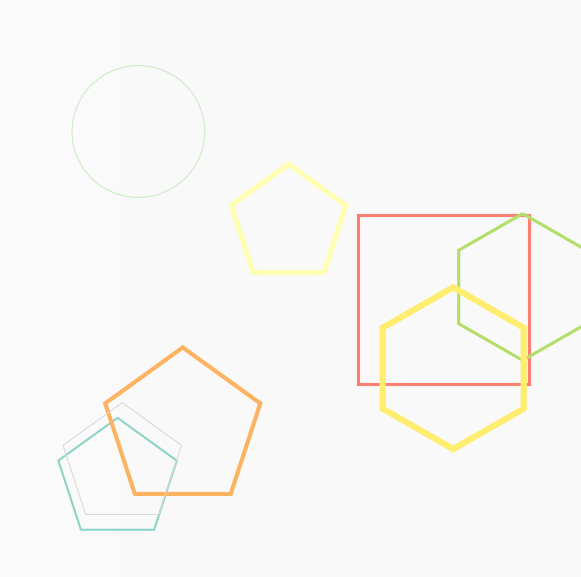[{"shape": "pentagon", "thickness": 1, "radius": 0.54, "center": [0.202, 0.168]}, {"shape": "pentagon", "thickness": 2.5, "radius": 0.52, "center": [0.496, 0.611]}, {"shape": "square", "thickness": 1.5, "radius": 0.73, "center": [0.763, 0.481]}, {"shape": "pentagon", "thickness": 2, "radius": 0.7, "center": [0.314, 0.257]}, {"shape": "hexagon", "thickness": 1.5, "radius": 0.64, "center": [0.899, 0.502]}, {"shape": "pentagon", "thickness": 0.5, "radius": 0.54, "center": [0.21, 0.195]}, {"shape": "circle", "thickness": 0.5, "radius": 0.57, "center": [0.238, 0.771]}, {"shape": "hexagon", "thickness": 3, "radius": 0.7, "center": [0.78, 0.362]}]